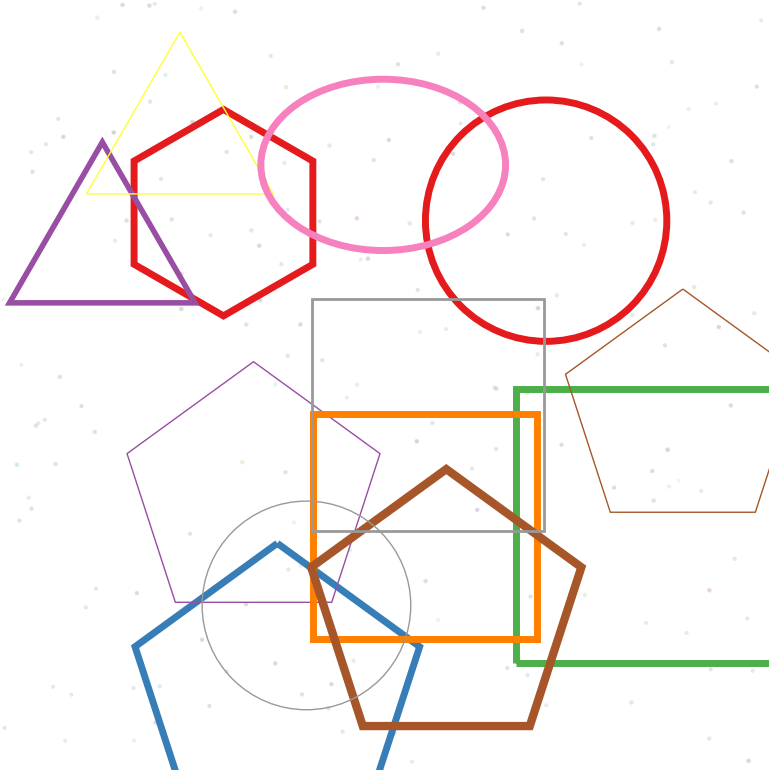[{"shape": "circle", "thickness": 2.5, "radius": 0.78, "center": [0.709, 0.713]}, {"shape": "hexagon", "thickness": 2.5, "radius": 0.67, "center": [0.29, 0.724]}, {"shape": "pentagon", "thickness": 2.5, "radius": 0.97, "center": [0.36, 0.1]}, {"shape": "square", "thickness": 2.5, "radius": 0.89, "center": [0.849, 0.317]}, {"shape": "triangle", "thickness": 2, "radius": 0.7, "center": [0.133, 0.676]}, {"shape": "pentagon", "thickness": 0.5, "radius": 0.86, "center": [0.329, 0.358]}, {"shape": "square", "thickness": 2.5, "radius": 0.73, "center": [0.552, 0.317]}, {"shape": "triangle", "thickness": 0.5, "radius": 0.7, "center": [0.234, 0.818]}, {"shape": "pentagon", "thickness": 0.5, "radius": 0.8, "center": [0.887, 0.464]}, {"shape": "pentagon", "thickness": 3, "radius": 0.92, "center": [0.58, 0.206]}, {"shape": "oval", "thickness": 2.5, "radius": 0.79, "center": [0.498, 0.786]}, {"shape": "circle", "thickness": 0.5, "radius": 0.68, "center": [0.398, 0.214]}, {"shape": "square", "thickness": 1, "radius": 0.75, "center": [0.556, 0.461]}]